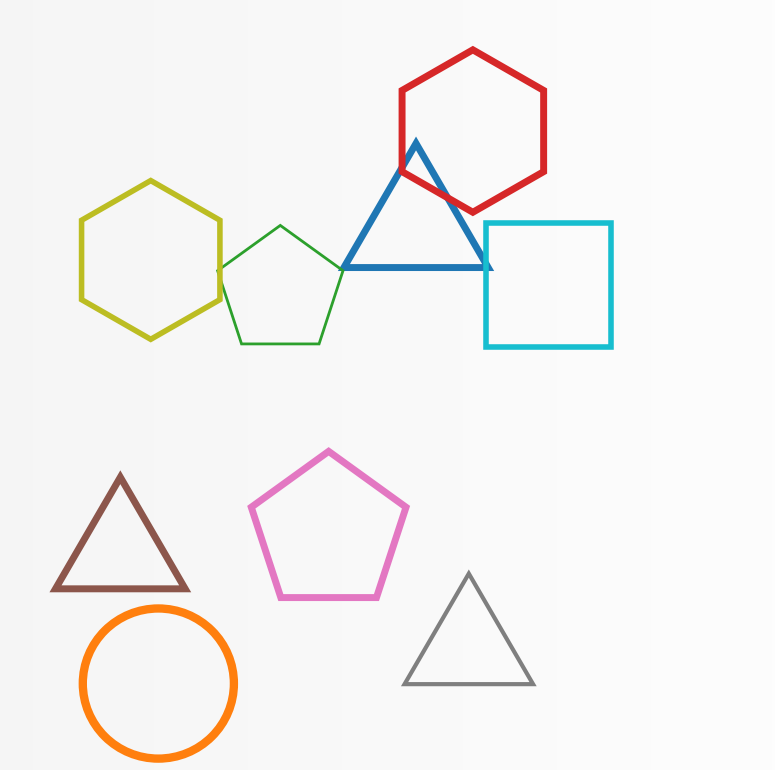[{"shape": "triangle", "thickness": 2.5, "radius": 0.54, "center": [0.537, 0.706]}, {"shape": "circle", "thickness": 3, "radius": 0.49, "center": [0.204, 0.112]}, {"shape": "pentagon", "thickness": 1, "radius": 0.43, "center": [0.362, 0.622]}, {"shape": "hexagon", "thickness": 2.5, "radius": 0.53, "center": [0.61, 0.83]}, {"shape": "triangle", "thickness": 2.5, "radius": 0.48, "center": [0.155, 0.284]}, {"shape": "pentagon", "thickness": 2.5, "radius": 0.52, "center": [0.424, 0.309]}, {"shape": "triangle", "thickness": 1.5, "radius": 0.48, "center": [0.605, 0.159]}, {"shape": "hexagon", "thickness": 2, "radius": 0.52, "center": [0.195, 0.662]}, {"shape": "square", "thickness": 2, "radius": 0.4, "center": [0.708, 0.63]}]